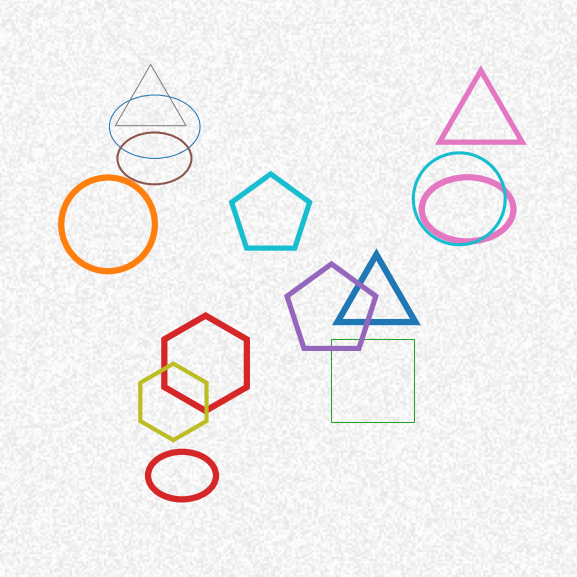[{"shape": "oval", "thickness": 0.5, "radius": 0.39, "center": [0.268, 0.78]}, {"shape": "triangle", "thickness": 3, "radius": 0.39, "center": [0.652, 0.48]}, {"shape": "circle", "thickness": 3, "radius": 0.41, "center": [0.187, 0.611]}, {"shape": "square", "thickness": 0.5, "radius": 0.36, "center": [0.645, 0.34]}, {"shape": "hexagon", "thickness": 3, "radius": 0.41, "center": [0.356, 0.37]}, {"shape": "oval", "thickness": 3, "radius": 0.29, "center": [0.315, 0.176]}, {"shape": "pentagon", "thickness": 2.5, "radius": 0.4, "center": [0.574, 0.461]}, {"shape": "oval", "thickness": 1, "radius": 0.32, "center": [0.267, 0.725]}, {"shape": "oval", "thickness": 3, "radius": 0.4, "center": [0.81, 0.637]}, {"shape": "triangle", "thickness": 2.5, "radius": 0.41, "center": [0.833, 0.794]}, {"shape": "triangle", "thickness": 0.5, "radius": 0.35, "center": [0.261, 0.817]}, {"shape": "hexagon", "thickness": 2, "radius": 0.33, "center": [0.3, 0.303]}, {"shape": "circle", "thickness": 1.5, "radius": 0.4, "center": [0.795, 0.655]}, {"shape": "pentagon", "thickness": 2.5, "radius": 0.35, "center": [0.469, 0.627]}]